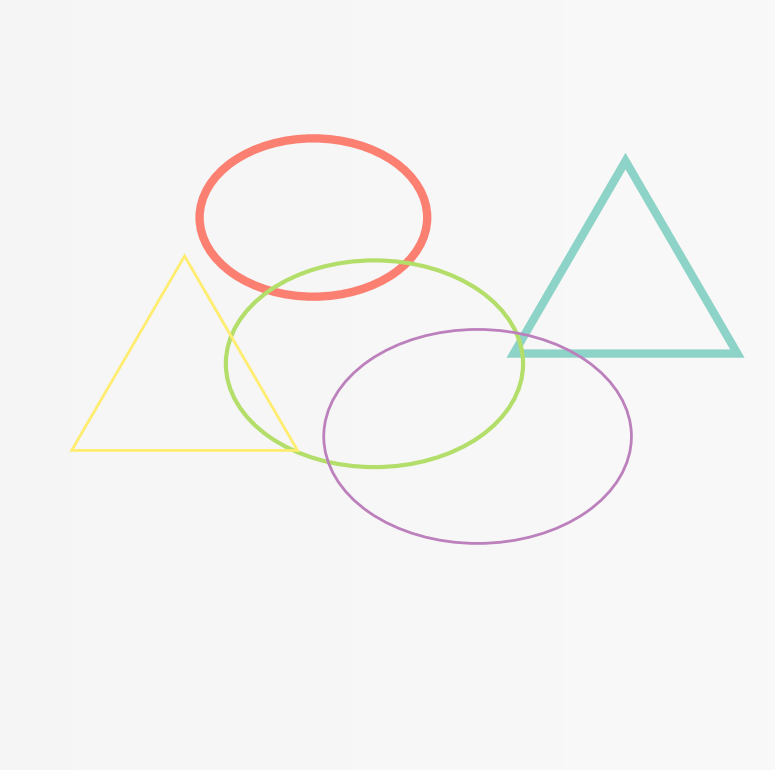[{"shape": "triangle", "thickness": 3, "radius": 0.83, "center": [0.807, 0.624]}, {"shape": "oval", "thickness": 3, "radius": 0.73, "center": [0.404, 0.718]}, {"shape": "oval", "thickness": 1.5, "radius": 0.96, "center": [0.483, 0.528]}, {"shape": "oval", "thickness": 1, "radius": 0.99, "center": [0.616, 0.433]}, {"shape": "triangle", "thickness": 1, "radius": 0.84, "center": [0.238, 0.499]}]